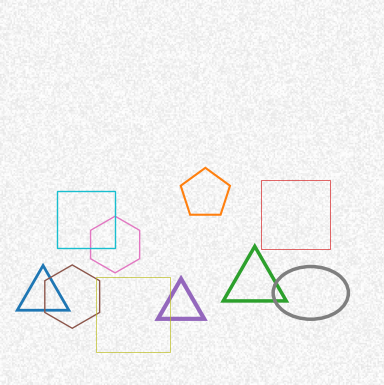[{"shape": "triangle", "thickness": 2, "radius": 0.39, "center": [0.112, 0.233]}, {"shape": "pentagon", "thickness": 1.5, "radius": 0.34, "center": [0.533, 0.497]}, {"shape": "triangle", "thickness": 2.5, "radius": 0.47, "center": [0.662, 0.266]}, {"shape": "square", "thickness": 0.5, "radius": 0.45, "center": [0.769, 0.443]}, {"shape": "triangle", "thickness": 3, "radius": 0.35, "center": [0.47, 0.206]}, {"shape": "hexagon", "thickness": 1, "radius": 0.41, "center": [0.188, 0.23]}, {"shape": "hexagon", "thickness": 1, "radius": 0.37, "center": [0.299, 0.365]}, {"shape": "oval", "thickness": 2.5, "radius": 0.49, "center": [0.807, 0.239]}, {"shape": "square", "thickness": 0.5, "radius": 0.49, "center": [0.345, 0.184]}, {"shape": "square", "thickness": 1, "radius": 0.37, "center": [0.223, 0.43]}]